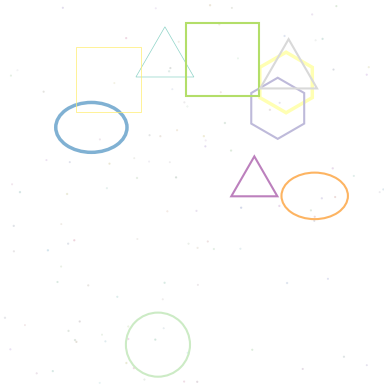[{"shape": "triangle", "thickness": 0.5, "radius": 0.43, "center": [0.428, 0.843]}, {"shape": "hexagon", "thickness": 2.5, "radius": 0.39, "center": [0.743, 0.786]}, {"shape": "hexagon", "thickness": 1.5, "radius": 0.4, "center": [0.721, 0.719]}, {"shape": "oval", "thickness": 2.5, "radius": 0.46, "center": [0.237, 0.669]}, {"shape": "oval", "thickness": 1.5, "radius": 0.43, "center": [0.817, 0.491]}, {"shape": "square", "thickness": 1.5, "radius": 0.47, "center": [0.577, 0.845]}, {"shape": "triangle", "thickness": 1.5, "radius": 0.43, "center": [0.75, 0.813]}, {"shape": "triangle", "thickness": 1.5, "radius": 0.35, "center": [0.661, 0.525]}, {"shape": "circle", "thickness": 1.5, "radius": 0.42, "center": [0.41, 0.105]}, {"shape": "square", "thickness": 0.5, "radius": 0.42, "center": [0.281, 0.794]}]